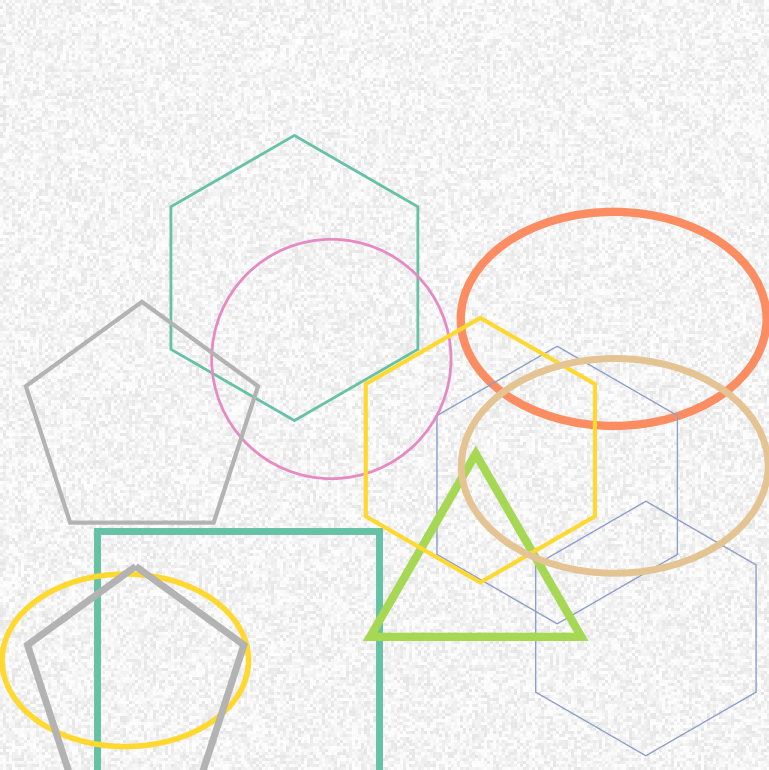[{"shape": "square", "thickness": 2.5, "radius": 0.91, "center": [0.309, 0.127]}, {"shape": "hexagon", "thickness": 1, "radius": 0.93, "center": [0.382, 0.639]}, {"shape": "oval", "thickness": 3, "radius": 0.99, "center": [0.797, 0.586]}, {"shape": "hexagon", "thickness": 0.5, "radius": 0.83, "center": [0.839, 0.184]}, {"shape": "hexagon", "thickness": 0.5, "radius": 0.9, "center": [0.724, 0.37]}, {"shape": "circle", "thickness": 1, "radius": 0.78, "center": [0.43, 0.534]}, {"shape": "triangle", "thickness": 3, "radius": 0.79, "center": [0.618, 0.252]}, {"shape": "oval", "thickness": 2, "radius": 0.8, "center": [0.163, 0.142]}, {"shape": "hexagon", "thickness": 1.5, "radius": 0.86, "center": [0.624, 0.415]}, {"shape": "oval", "thickness": 2.5, "radius": 1.0, "center": [0.798, 0.395]}, {"shape": "pentagon", "thickness": 2.5, "radius": 0.74, "center": [0.176, 0.117]}, {"shape": "pentagon", "thickness": 1.5, "radius": 0.79, "center": [0.184, 0.449]}]